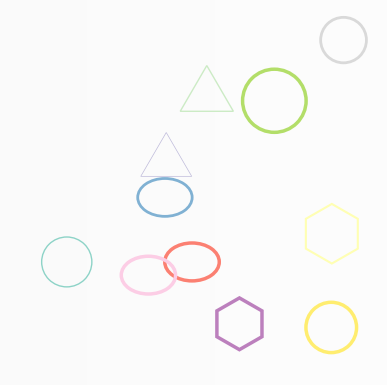[{"shape": "circle", "thickness": 1, "radius": 0.32, "center": [0.172, 0.32]}, {"shape": "hexagon", "thickness": 1.5, "radius": 0.39, "center": [0.856, 0.393]}, {"shape": "triangle", "thickness": 0.5, "radius": 0.38, "center": [0.429, 0.58]}, {"shape": "oval", "thickness": 2.5, "radius": 0.35, "center": [0.496, 0.32]}, {"shape": "oval", "thickness": 2, "radius": 0.35, "center": [0.426, 0.487]}, {"shape": "circle", "thickness": 2.5, "radius": 0.41, "center": [0.708, 0.738]}, {"shape": "oval", "thickness": 2.5, "radius": 0.35, "center": [0.383, 0.285]}, {"shape": "circle", "thickness": 2, "radius": 0.3, "center": [0.887, 0.896]}, {"shape": "hexagon", "thickness": 2.5, "radius": 0.34, "center": [0.618, 0.159]}, {"shape": "triangle", "thickness": 1, "radius": 0.4, "center": [0.534, 0.751]}, {"shape": "circle", "thickness": 2.5, "radius": 0.33, "center": [0.855, 0.149]}]